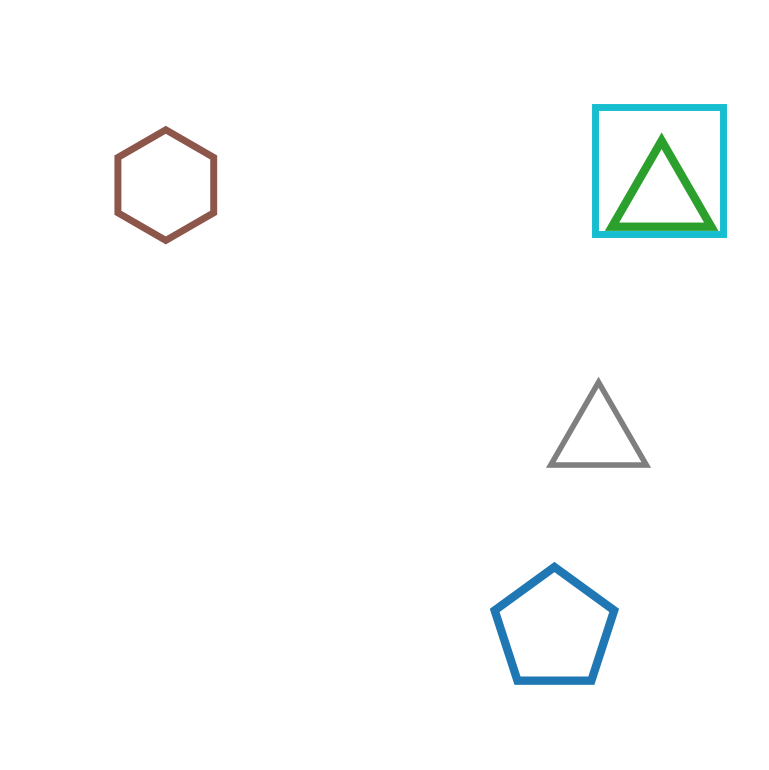[{"shape": "pentagon", "thickness": 3, "radius": 0.41, "center": [0.72, 0.182]}, {"shape": "triangle", "thickness": 3, "radius": 0.37, "center": [0.859, 0.743]}, {"shape": "hexagon", "thickness": 2.5, "radius": 0.36, "center": [0.215, 0.76]}, {"shape": "triangle", "thickness": 2, "radius": 0.36, "center": [0.777, 0.432]}, {"shape": "square", "thickness": 2.5, "radius": 0.42, "center": [0.856, 0.779]}]